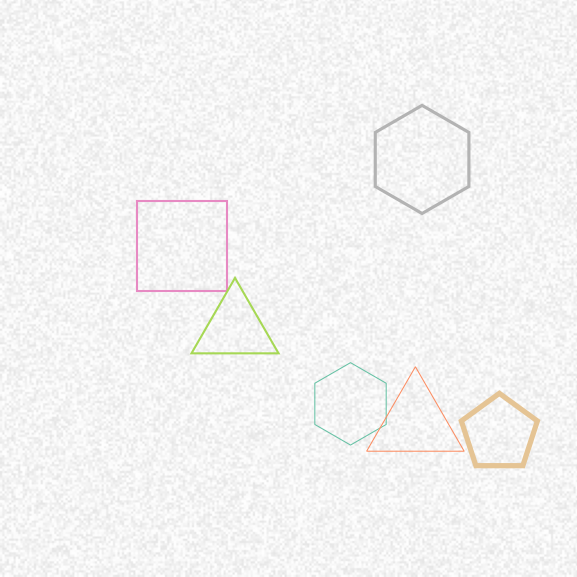[{"shape": "hexagon", "thickness": 0.5, "radius": 0.36, "center": [0.607, 0.3]}, {"shape": "triangle", "thickness": 0.5, "radius": 0.49, "center": [0.719, 0.267]}, {"shape": "square", "thickness": 1, "radius": 0.39, "center": [0.316, 0.574]}, {"shape": "triangle", "thickness": 1, "radius": 0.44, "center": [0.407, 0.431]}, {"shape": "pentagon", "thickness": 2.5, "radius": 0.35, "center": [0.865, 0.249]}, {"shape": "hexagon", "thickness": 1.5, "radius": 0.47, "center": [0.731, 0.723]}]